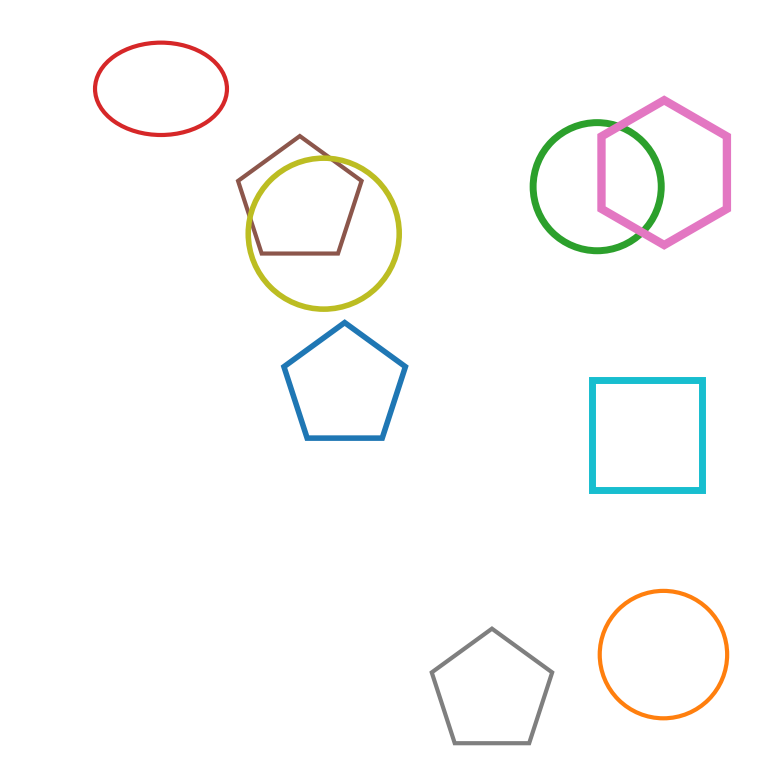[{"shape": "pentagon", "thickness": 2, "radius": 0.41, "center": [0.448, 0.498]}, {"shape": "circle", "thickness": 1.5, "radius": 0.41, "center": [0.862, 0.15]}, {"shape": "circle", "thickness": 2.5, "radius": 0.42, "center": [0.776, 0.758]}, {"shape": "oval", "thickness": 1.5, "radius": 0.43, "center": [0.209, 0.885]}, {"shape": "pentagon", "thickness": 1.5, "radius": 0.42, "center": [0.389, 0.739]}, {"shape": "hexagon", "thickness": 3, "radius": 0.47, "center": [0.863, 0.776]}, {"shape": "pentagon", "thickness": 1.5, "radius": 0.41, "center": [0.639, 0.101]}, {"shape": "circle", "thickness": 2, "radius": 0.49, "center": [0.42, 0.697]}, {"shape": "square", "thickness": 2.5, "radius": 0.36, "center": [0.84, 0.436]}]